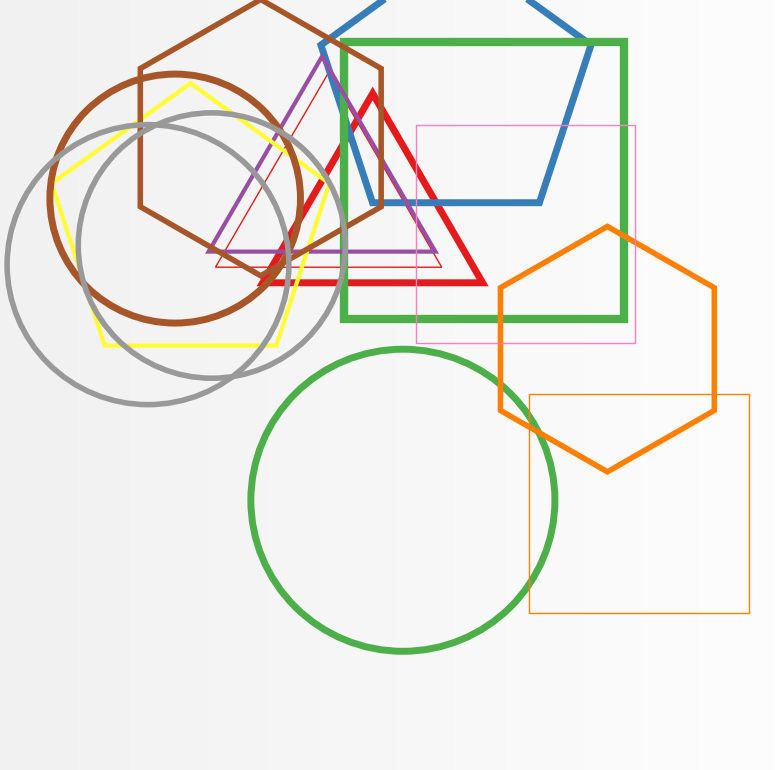[{"shape": "triangle", "thickness": 0.5, "radius": 0.84, "center": [0.424, 0.737]}, {"shape": "triangle", "thickness": 2.5, "radius": 0.82, "center": [0.481, 0.715]}, {"shape": "pentagon", "thickness": 2.5, "radius": 0.92, "center": [0.588, 0.885]}, {"shape": "square", "thickness": 3, "radius": 0.9, "center": [0.625, 0.766]}, {"shape": "circle", "thickness": 2.5, "radius": 0.98, "center": [0.52, 0.35]}, {"shape": "triangle", "thickness": 1.5, "radius": 0.84, "center": [0.416, 0.758]}, {"shape": "hexagon", "thickness": 2, "radius": 0.8, "center": [0.784, 0.547]}, {"shape": "square", "thickness": 0.5, "radius": 0.71, "center": [0.825, 0.346]}, {"shape": "pentagon", "thickness": 1.5, "radius": 0.94, "center": [0.246, 0.704]}, {"shape": "hexagon", "thickness": 2, "radius": 0.9, "center": [0.336, 0.821]}, {"shape": "circle", "thickness": 2.5, "radius": 0.81, "center": [0.226, 0.742]}, {"shape": "square", "thickness": 0.5, "radius": 0.71, "center": [0.678, 0.696]}, {"shape": "circle", "thickness": 2, "radius": 0.91, "center": [0.191, 0.656]}, {"shape": "circle", "thickness": 2, "radius": 0.86, "center": [0.273, 0.681]}]